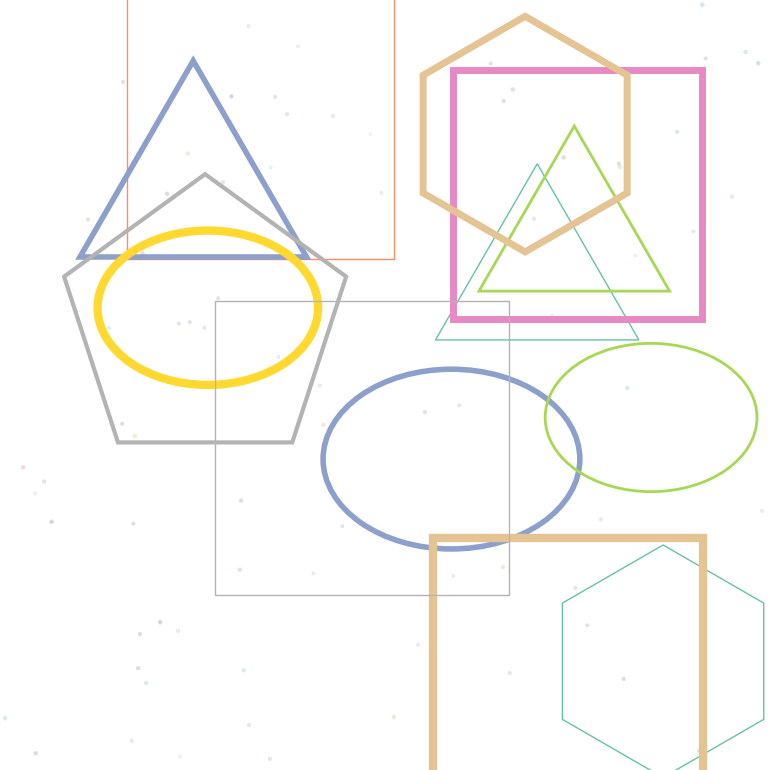[{"shape": "hexagon", "thickness": 0.5, "radius": 0.75, "center": [0.861, 0.141]}, {"shape": "triangle", "thickness": 0.5, "radius": 0.76, "center": [0.698, 0.635]}, {"shape": "square", "thickness": 0.5, "radius": 0.86, "center": [0.338, 0.836]}, {"shape": "oval", "thickness": 2, "radius": 0.83, "center": [0.586, 0.404]}, {"shape": "triangle", "thickness": 2, "radius": 0.85, "center": [0.251, 0.751]}, {"shape": "square", "thickness": 2.5, "radius": 0.81, "center": [0.75, 0.747]}, {"shape": "oval", "thickness": 1, "radius": 0.69, "center": [0.846, 0.458]}, {"shape": "triangle", "thickness": 1, "radius": 0.71, "center": [0.746, 0.693]}, {"shape": "oval", "thickness": 3, "radius": 0.72, "center": [0.27, 0.6]}, {"shape": "hexagon", "thickness": 2.5, "radius": 0.76, "center": [0.682, 0.826]}, {"shape": "square", "thickness": 3, "radius": 0.87, "center": [0.738, 0.127]}, {"shape": "pentagon", "thickness": 1.5, "radius": 0.96, "center": [0.266, 0.581]}, {"shape": "square", "thickness": 0.5, "radius": 0.95, "center": [0.47, 0.418]}]